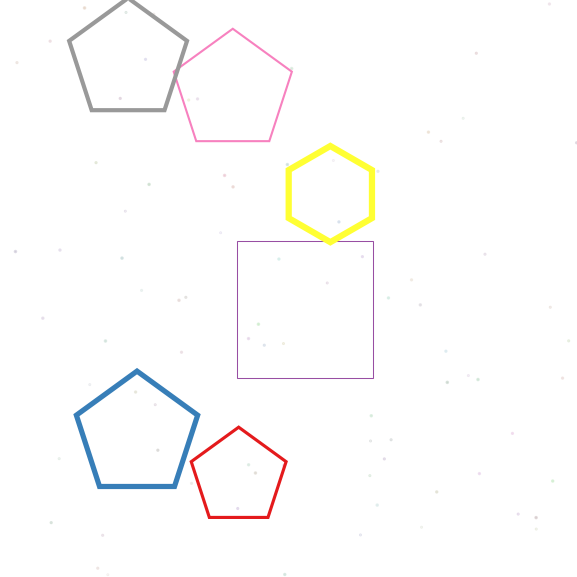[{"shape": "pentagon", "thickness": 1.5, "radius": 0.43, "center": [0.413, 0.173]}, {"shape": "pentagon", "thickness": 2.5, "radius": 0.55, "center": [0.237, 0.246]}, {"shape": "square", "thickness": 0.5, "radius": 0.59, "center": [0.528, 0.463]}, {"shape": "hexagon", "thickness": 3, "radius": 0.42, "center": [0.572, 0.663]}, {"shape": "pentagon", "thickness": 1, "radius": 0.54, "center": [0.403, 0.842]}, {"shape": "pentagon", "thickness": 2, "radius": 0.54, "center": [0.222, 0.895]}]